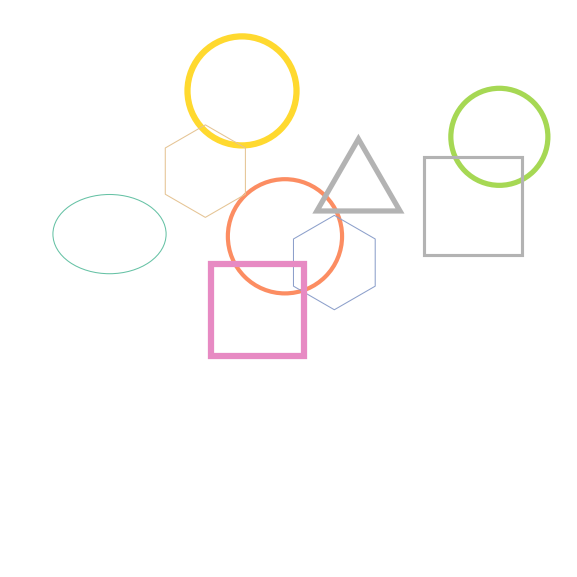[{"shape": "oval", "thickness": 0.5, "radius": 0.49, "center": [0.19, 0.594]}, {"shape": "circle", "thickness": 2, "radius": 0.49, "center": [0.493, 0.59]}, {"shape": "hexagon", "thickness": 0.5, "radius": 0.41, "center": [0.579, 0.544]}, {"shape": "square", "thickness": 3, "radius": 0.4, "center": [0.446, 0.462]}, {"shape": "circle", "thickness": 2.5, "radius": 0.42, "center": [0.865, 0.762]}, {"shape": "circle", "thickness": 3, "radius": 0.47, "center": [0.419, 0.842]}, {"shape": "hexagon", "thickness": 0.5, "radius": 0.4, "center": [0.356, 0.703]}, {"shape": "triangle", "thickness": 2.5, "radius": 0.42, "center": [0.621, 0.675]}, {"shape": "square", "thickness": 1.5, "radius": 0.42, "center": [0.819, 0.643]}]